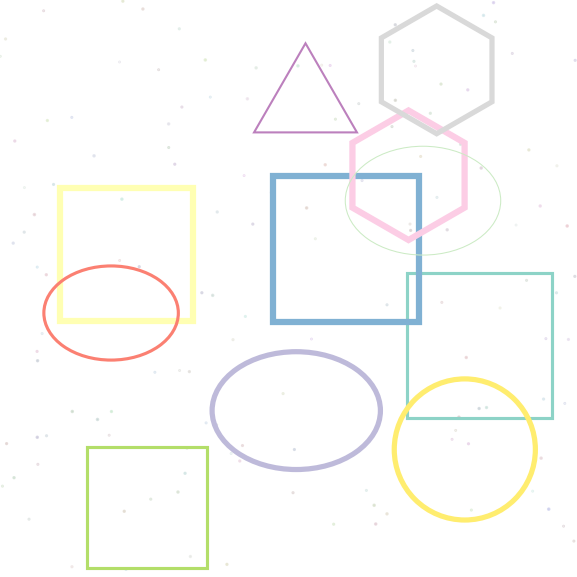[{"shape": "square", "thickness": 1.5, "radius": 0.63, "center": [0.83, 0.401]}, {"shape": "square", "thickness": 3, "radius": 0.58, "center": [0.219, 0.558]}, {"shape": "oval", "thickness": 2.5, "radius": 0.73, "center": [0.513, 0.288]}, {"shape": "oval", "thickness": 1.5, "radius": 0.58, "center": [0.192, 0.457]}, {"shape": "square", "thickness": 3, "radius": 0.63, "center": [0.599, 0.568]}, {"shape": "square", "thickness": 1.5, "radius": 0.52, "center": [0.254, 0.121]}, {"shape": "hexagon", "thickness": 3, "radius": 0.56, "center": [0.707, 0.696]}, {"shape": "hexagon", "thickness": 2.5, "radius": 0.55, "center": [0.756, 0.878]}, {"shape": "triangle", "thickness": 1, "radius": 0.51, "center": [0.529, 0.821]}, {"shape": "oval", "thickness": 0.5, "radius": 0.67, "center": [0.732, 0.652]}, {"shape": "circle", "thickness": 2.5, "radius": 0.61, "center": [0.805, 0.221]}]